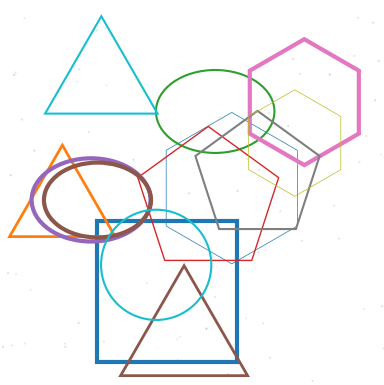[{"shape": "hexagon", "thickness": 0.5, "radius": 0.98, "center": [0.602, 0.511]}, {"shape": "square", "thickness": 3, "radius": 0.91, "center": [0.434, 0.242]}, {"shape": "triangle", "thickness": 2, "radius": 0.79, "center": [0.162, 0.465]}, {"shape": "oval", "thickness": 1.5, "radius": 0.77, "center": [0.559, 0.71]}, {"shape": "pentagon", "thickness": 1, "radius": 0.96, "center": [0.541, 0.479]}, {"shape": "oval", "thickness": 3, "radius": 0.77, "center": [0.237, 0.481]}, {"shape": "oval", "thickness": 3, "radius": 0.7, "center": [0.253, 0.48]}, {"shape": "triangle", "thickness": 2, "radius": 0.95, "center": [0.478, 0.119]}, {"shape": "hexagon", "thickness": 3, "radius": 0.82, "center": [0.79, 0.735]}, {"shape": "pentagon", "thickness": 1.5, "radius": 0.85, "center": [0.669, 0.542]}, {"shape": "hexagon", "thickness": 0.5, "radius": 0.69, "center": [0.765, 0.628]}, {"shape": "triangle", "thickness": 1.5, "radius": 0.84, "center": [0.263, 0.789]}, {"shape": "circle", "thickness": 1.5, "radius": 0.72, "center": [0.406, 0.312]}]